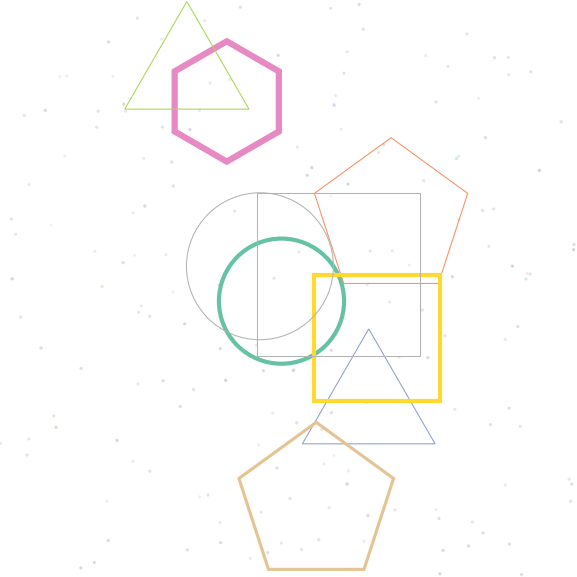[{"shape": "circle", "thickness": 2, "radius": 0.54, "center": [0.487, 0.478]}, {"shape": "pentagon", "thickness": 0.5, "radius": 0.7, "center": [0.677, 0.621]}, {"shape": "triangle", "thickness": 0.5, "radius": 0.66, "center": [0.639, 0.297]}, {"shape": "hexagon", "thickness": 3, "radius": 0.52, "center": [0.393, 0.823]}, {"shape": "triangle", "thickness": 0.5, "radius": 0.62, "center": [0.324, 0.872]}, {"shape": "square", "thickness": 2, "radius": 0.54, "center": [0.652, 0.414]}, {"shape": "pentagon", "thickness": 1.5, "radius": 0.7, "center": [0.548, 0.127]}, {"shape": "square", "thickness": 0.5, "radius": 0.71, "center": [0.587, 0.524]}, {"shape": "circle", "thickness": 0.5, "radius": 0.64, "center": [0.45, 0.538]}]